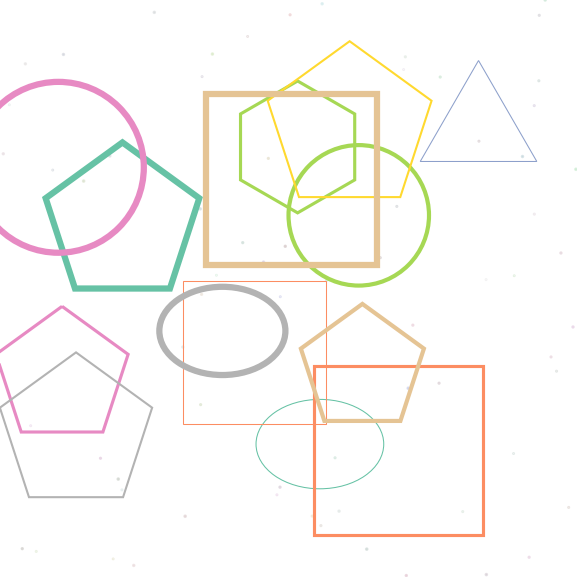[{"shape": "oval", "thickness": 0.5, "radius": 0.55, "center": [0.554, 0.23]}, {"shape": "pentagon", "thickness": 3, "radius": 0.7, "center": [0.212, 0.613]}, {"shape": "square", "thickness": 1.5, "radius": 0.73, "center": [0.69, 0.219]}, {"shape": "square", "thickness": 0.5, "radius": 0.62, "center": [0.441, 0.389]}, {"shape": "triangle", "thickness": 0.5, "radius": 0.58, "center": [0.829, 0.778]}, {"shape": "pentagon", "thickness": 1.5, "radius": 0.6, "center": [0.107, 0.348]}, {"shape": "circle", "thickness": 3, "radius": 0.74, "center": [0.101, 0.709]}, {"shape": "hexagon", "thickness": 1.5, "radius": 0.57, "center": [0.515, 0.745]}, {"shape": "circle", "thickness": 2, "radius": 0.61, "center": [0.621, 0.626]}, {"shape": "pentagon", "thickness": 1, "radius": 0.75, "center": [0.605, 0.779]}, {"shape": "pentagon", "thickness": 2, "radius": 0.56, "center": [0.628, 0.361]}, {"shape": "square", "thickness": 3, "radius": 0.74, "center": [0.505, 0.688]}, {"shape": "oval", "thickness": 3, "radius": 0.55, "center": [0.385, 0.426]}, {"shape": "pentagon", "thickness": 1, "radius": 0.69, "center": [0.132, 0.25]}]